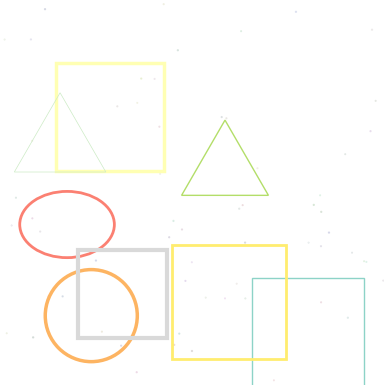[{"shape": "square", "thickness": 1, "radius": 0.73, "center": [0.8, 0.133]}, {"shape": "square", "thickness": 2.5, "radius": 0.7, "center": [0.286, 0.697]}, {"shape": "oval", "thickness": 2, "radius": 0.61, "center": [0.174, 0.417]}, {"shape": "circle", "thickness": 2.5, "radius": 0.6, "center": [0.237, 0.18]}, {"shape": "triangle", "thickness": 1, "radius": 0.65, "center": [0.584, 0.558]}, {"shape": "square", "thickness": 3, "radius": 0.58, "center": [0.318, 0.236]}, {"shape": "triangle", "thickness": 0.5, "radius": 0.69, "center": [0.156, 0.622]}, {"shape": "square", "thickness": 2, "radius": 0.74, "center": [0.595, 0.216]}]